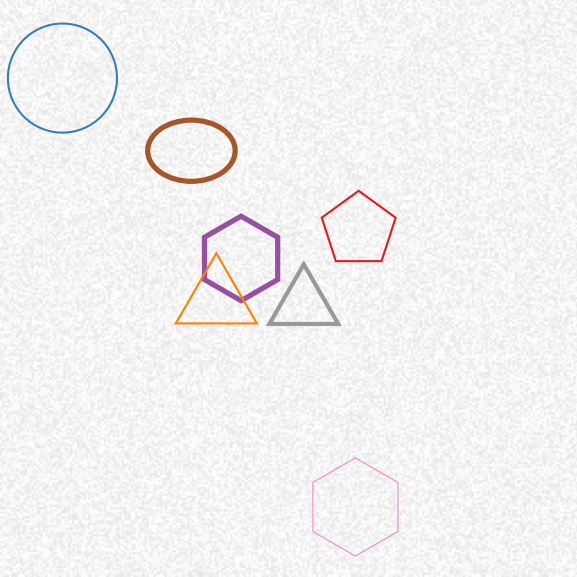[{"shape": "pentagon", "thickness": 1, "radius": 0.34, "center": [0.621, 0.601]}, {"shape": "circle", "thickness": 1, "radius": 0.47, "center": [0.108, 0.864]}, {"shape": "hexagon", "thickness": 2.5, "radius": 0.37, "center": [0.417, 0.552]}, {"shape": "triangle", "thickness": 1, "radius": 0.41, "center": [0.375, 0.48]}, {"shape": "oval", "thickness": 2.5, "radius": 0.38, "center": [0.331, 0.738]}, {"shape": "hexagon", "thickness": 0.5, "radius": 0.42, "center": [0.615, 0.121]}, {"shape": "triangle", "thickness": 2, "radius": 0.34, "center": [0.526, 0.473]}]